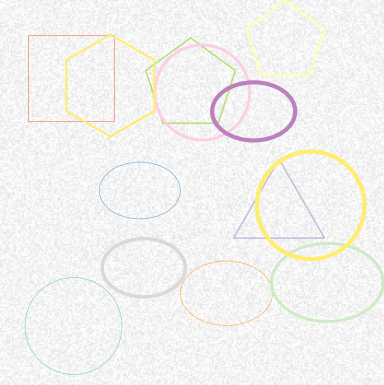[{"shape": "circle", "thickness": 0.5, "radius": 0.63, "center": [0.191, 0.153]}, {"shape": "pentagon", "thickness": 1.5, "radius": 0.53, "center": [0.741, 0.891]}, {"shape": "triangle", "thickness": 1, "radius": 0.68, "center": [0.725, 0.45]}, {"shape": "square", "thickness": 0.5, "radius": 0.56, "center": [0.185, 0.797]}, {"shape": "oval", "thickness": 0.5, "radius": 0.53, "center": [0.363, 0.505]}, {"shape": "oval", "thickness": 0.5, "radius": 0.6, "center": [0.588, 0.238]}, {"shape": "pentagon", "thickness": 1, "radius": 0.61, "center": [0.495, 0.779]}, {"shape": "circle", "thickness": 2, "radius": 0.62, "center": [0.525, 0.76]}, {"shape": "oval", "thickness": 2.5, "radius": 0.54, "center": [0.373, 0.305]}, {"shape": "oval", "thickness": 3, "radius": 0.54, "center": [0.659, 0.711]}, {"shape": "oval", "thickness": 2, "radius": 0.72, "center": [0.85, 0.266]}, {"shape": "hexagon", "thickness": 1.5, "radius": 0.66, "center": [0.287, 0.778]}, {"shape": "circle", "thickness": 3, "radius": 0.7, "center": [0.807, 0.467]}]